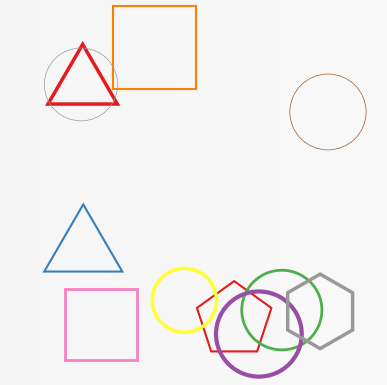[{"shape": "pentagon", "thickness": 1.5, "radius": 0.5, "center": [0.604, 0.169]}, {"shape": "triangle", "thickness": 2.5, "radius": 0.52, "center": [0.213, 0.781]}, {"shape": "triangle", "thickness": 1.5, "radius": 0.58, "center": [0.215, 0.353]}, {"shape": "circle", "thickness": 2, "radius": 0.52, "center": [0.727, 0.195]}, {"shape": "circle", "thickness": 3, "radius": 0.55, "center": [0.668, 0.132]}, {"shape": "square", "thickness": 1.5, "radius": 0.54, "center": [0.398, 0.877]}, {"shape": "circle", "thickness": 2.5, "radius": 0.41, "center": [0.476, 0.22]}, {"shape": "circle", "thickness": 0.5, "radius": 0.49, "center": [0.846, 0.709]}, {"shape": "square", "thickness": 2, "radius": 0.46, "center": [0.261, 0.158]}, {"shape": "circle", "thickness": 0.5, "radius": 0.47, "center": [0.209, 0.781]}, {"shape": "hexagon", "thickness": 2.5, "radius": 0.48, "center": [0.826, 0.191]}]